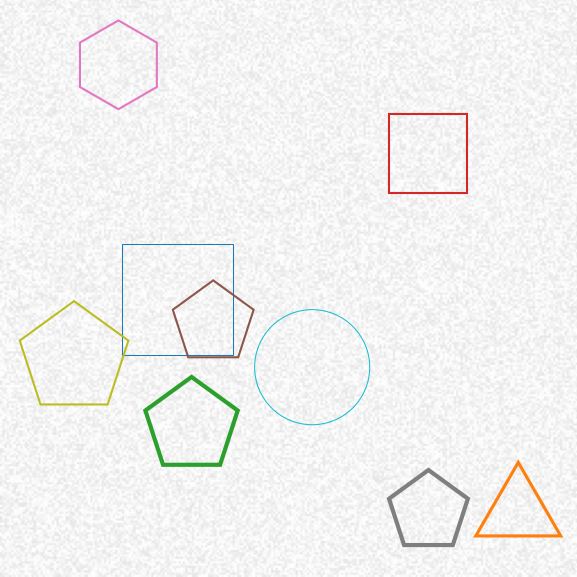[{"shape": "square", "thickness": 0.5, "radius": 0.48, "center": [0.308, 0.481]}, {"shape": "triangle", "thickness": 1.5, "radius": 0.42, "center": [0.897, 0.114]}, {"shape": "pentagon", "thickness": 2, "radius": 0.42, "center": [0.332, 0.262]}, {"shape": "square", "thickness": 1, "radius": 0.34, "center": [0.741, 0.734]}, {"shape": "pentagon", "thickness": 1, "radius": 0.37, "center": [0.369, 0.44]}, {"shape": "hexagon", "thickness": 1, "radius": 0.38, "center": [0.205, 0.887]}, {"shape": "pentagon", "thickness": 2, "radius": 0.36, "center": [0.742, 0.113]}, {"shape": "pentagon", "thickness": 1, "radius": 0.49, "center": [0.128, 0.379]}, {"shape": "circle", "thickness": 0.5, "radius": 0.5, "center": [0.541, 0.363]}]